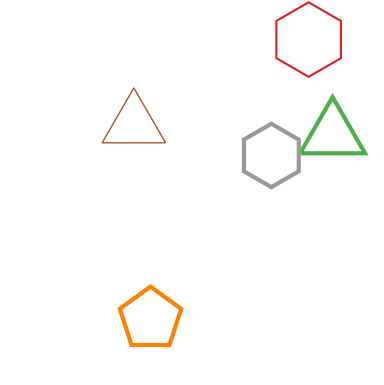[{"shape": "hexagon", "thickness": 1.5, "radius": 0.48, "center": [0.802, 0.897]}, {"shape": "triangle", "thickness": 3, "radius": 0.49, "center": [0.864, 0.651]}, {"shape": "pentagon", "thickness": 3, "radius": 0.42, "center": [0.391, 0.172]}, {"shape": "triangle", "thickness": 1, "radius": 0.48, "center": [0.348, 0.677]}, {"shape": "hexagon", "thickness": 3, "radius": 0.41, "center": [0.705, 0.596]}]